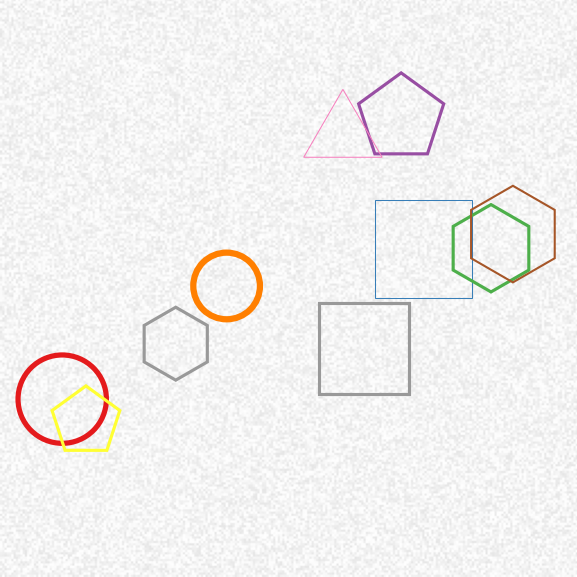[{"shape": "circle", "thickness": 2.5, "radius": 0.38, "center": [0.108, 0.308]}, {"shape": "square", "thickness": 0.5, "radius": 0.42, "center": [0.733, 0.567]}, {"shape": "hexagon", "thickness": 1.5, "radius": 0.38, "center": [0.85, 0.569]}, {"shape": "pentagon", "thickness": 1.5, "radius": 0.39, "center": [0.695, 0.795]}, {"shape": "circle", "thickness": 3, "radius": 0.29, "center": [0.392, 0.504]}, {"shape": "pentagon", "thickness": 1.5, "radius": 0.31, "center": [0.149, 0.269]}, {"shape": "hexagon", "thickness": 1, "radius": 0.42, "center": [0.888, 0.594]}, {"shape": "triangle", "thickness": 0.5, "radius": 0.39, "center": [0.594, 0.766]}, {"shape": "square", "thickness": 1.5, "radius": 0.39, "center": [0.631, 0.396]}, {"shape": "hexagon", "thickness": 1.5, "radius": 0.32, "center": [0.304, 0.404]}]